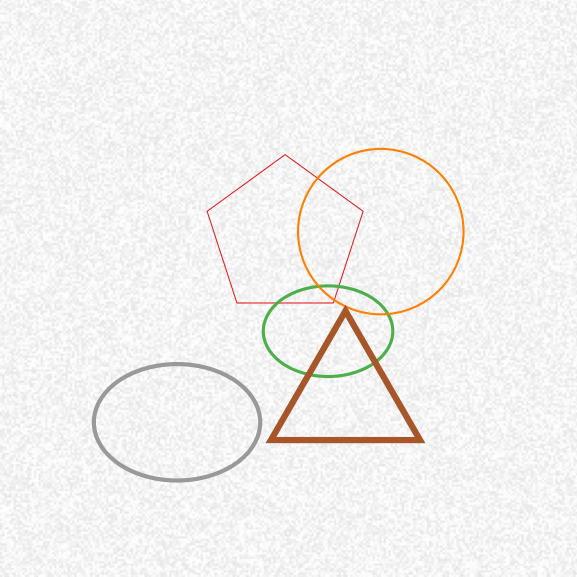[{"shape": "pentagon", "thickness": 0.5, "radius": 0.71, "center": [0.494, 0.589]}, {"shape": "oval", "thickness": 1.5, "radius": 0.56, "center": [0.568, 0.426]}, {"shape": "circle", "thickness": 1, "radius": 0.72, "center": [0.659, 0.598]}, {"shape": "triangle", "thickness": 3, "radius": 0.75, "center": [0.598, 0.312]}, {"shape": "oval", "thickness": 2, "radius": 0.72, "center": [0.307, 0.268]}]